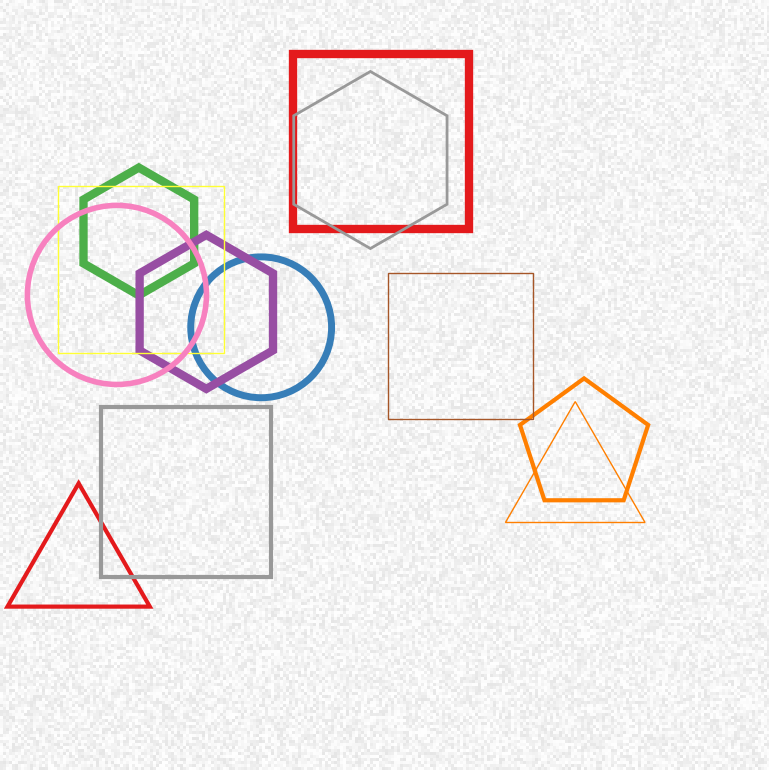[{"shape": "triangle", "thickness": 1.5, "radius": 0.53, "center": [0.102, 0.266]}, {"shape": "square", "thickness": 3, "radius": 0.57, "center": [0.495, 0.816]}, {"shape": "circle", "thickness": 2.5, "radius": 0.46, "center": [0.339, 0.575]}, {"shape": "hexagon", "thickness": 3, "radius": 0.41, "center": [0.18, 0.699]}, {"shape": "hexagon", "thickness": 3, "radius": 0.5, "center": [0.268, 0.595]}, {"shape": "triangle", "thickness": 0.5, "radius": 0.52, "center": [0.747, 0.374]}, {"shape": "pentagon", "thickness": 1.5, "radius": 0.44, "center": [0.759, 0.421]}, {"shape": "square", "thickness": 0.5, "radius": 0.54, "center": [0.183, 0.65]}, {"shape": "square", "thickness": 0.5, "radius": 0.47, "center": [0.598, 0.55]}, {"shape": "circle", "thickness": 2, "radius": 0.58, "center": [0.152, 0.617]}, {"shape": "hexagon", "thickness": 1, "radius": 0.57, "center": [0.481, 0.792]}, {"shape": "square", "thickness": 1.5, "radius": 0.55, "center": [0.242, 0.361]}]